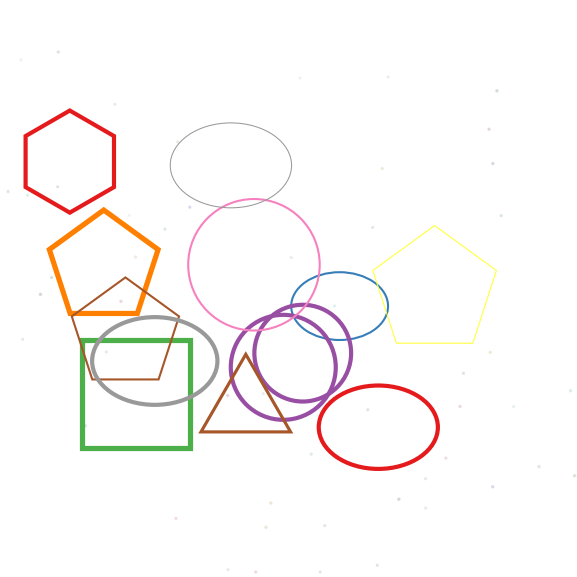[{"shape": "hexagon", "thickness": 2, "radius": 0.44, "center": [0.121, 0.719]}, {"shape": "oval", "thickness": 2, "radius": 0.52, "center": [0.655, 0.259]}, {"shape": "oval", "thickness": 1, "radius": 0.42, "center": [0.588, 0.469]}, {"shape": "square", "thickness": 2.5, "radius": 0.47, "center": [0.236, 0.317]}, {"shape": "circle", "thickness": 2, "radius": 0.45, "center": [0.491, 0.363]}, {"shape": "circle", "thickness": 2, "radius": 0.42, "center": [0.524, 0.388]}, {"shape": "pentagon", "thickness": 2.5, "radius": 0.49, "center": [0.18, 0.536]}, {"shape": "pentagon", "thickness": 0.5, "radius": 0.56, "center": [0.753, 0.496]}, {"shape": "pentagon", "thickness": 1, "radius": 0.49, "center": [0.217, 0.421]}, {"shape": "triangle", "thickness": 1.5, "radius": 0.45, "center": [0.426, 0.296]}, {"shape": "circle", "thickness": 1, "radius": 0.57, "center": [0.44, 0.541]}, {"shape": "oval", "thickness": 2, "radius": 0.54, "center": [0.268, 0.374]}, {"shape": "oval", "thickness": 0.5, "radius": 0.53, "center": [0.4, 0.713]}]